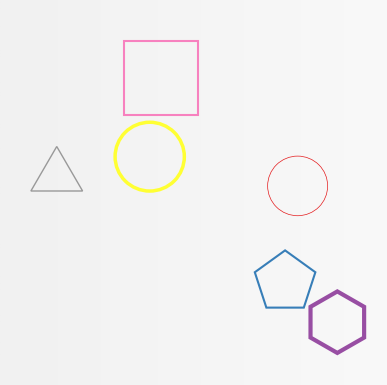[{"shape": "circle", "thickness": 0.5, "radius": 0.39, "center": [0.768, 0.517]}, {"shape": "pentagon", "thickness": 1.5, "radius": 0.41, "center": [0.736, 0.267]}, {"shape": "hexagon", "thickness": 3, "radius": 0.4, "center": [0.871, 0.163]}, {"shape": "circle", "thickness": 2.5, "radius": 0.45, "center": [0.386, 0.593]}, {"shape": "square", "thickness": 1.5, "radius": 0.48, "center": [0.416, 0.797]}, {"shape": "triangle", "thickness": 1, "radius": 0.39, "center": [0.146, 0.542]}]